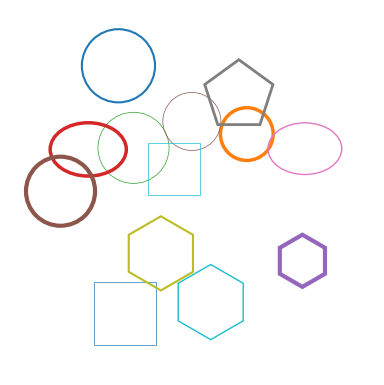[{"shape": "circle", "thickness": 1.5, "radius": 0.48, "center": [0.308, 0.829]}, {"shape": "square", "thickness": 0.5, "radius": 0.4, "center": [0.324, 0.185]}, {"shape": "circle", "thickness": 2.5, "radius": 0.34, "center": [0.641, 0.652]}, {"shape": "circle", "thickness": 0.5, "radius": 0.46, "center": [0.347, 0.616]}, {"shape": "oval", "thickness": 2.5, "radius": 0.49, "center": [0.229, 0.612]}, {"shape": "hexagon", "thickness": 3, "radius": 0.34, "center": [0.785, 0.323]}, {"shape": "circle", "thickness": 0.5, "radius": 0.38, "center": [0.498, 0.684]}, {"shape": "circle", "thickness": 3, "radius": 0.45, "center": [0.157, 0.503]}, {"shape": "oval", "thickness": 1, "radius": 0.48, "center": [0.792, 0.614]}, {"shape": "pentagon", "thickness": 2, "radius": 0.47, "center": [0.62, 0.752]}, {"shape": "hexagon", "thickness": 1.5, "radius": 0.48, "center": [0.418, 0.342]}, {"shape": "square", "thickness": 0.5, "radius": 0.34, "center": [0.453, 0.561]}, {"shape": "hexagon", "thickness": 1, "radius": 0.49, "center": [0.547, 0.215]}]